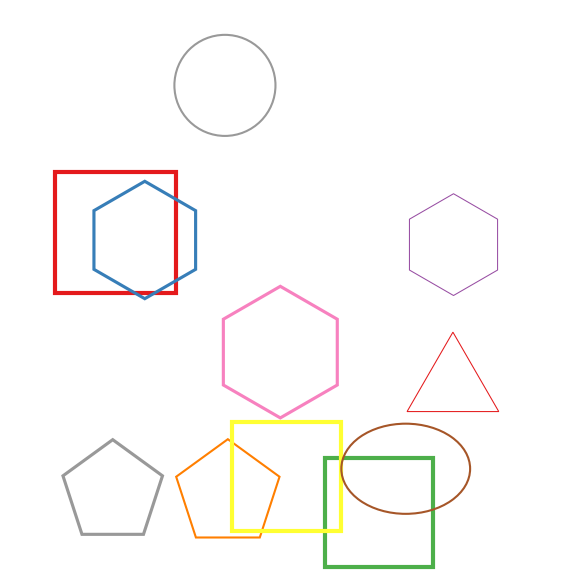[{"shape": "triangle", "thickness": 0.5, "radius": 0.46, "center": [0.784, 0.332]}, {"shape": "square", "thickness": 2, "radius": 0.52, "center": [0.199, 0.597]}, {"shape": "hexagon", "thickness": 1.5, "radius": 0.51, "center": [0.251, 0.584]}, {"shape": "square", "thickness": 2, "radius": 0.47, "center": [0.656, 0.112]}, {"shape": "hexagon", "thickness": 0.5, "radius": 0.44, "center": [0.785, 0.576]}, {"shape": "pentagon", "thickness": 1, "radius": 0.47, "center": [0.395, 0.145]}, {"shape": "square", "thickness": 2, "radius": 0.47, "center": [0.496, 0.174]}, {"shape": "oval", "thickness": 1, "radius": 0.56, "center": [0.703, 0.187]}, {"shape": "hexagon", "thickness": 1.5, "radius": 0.57, "center": [0.485, 0.389]}, {"shape": "pentagon", "thickness": 1.5, "radius": 0.45, "center": [0.195, 0.147]}, {"shape": "circle", "thickness": 1, "radius": 0.44, "center": [0.389, 0.851]}]